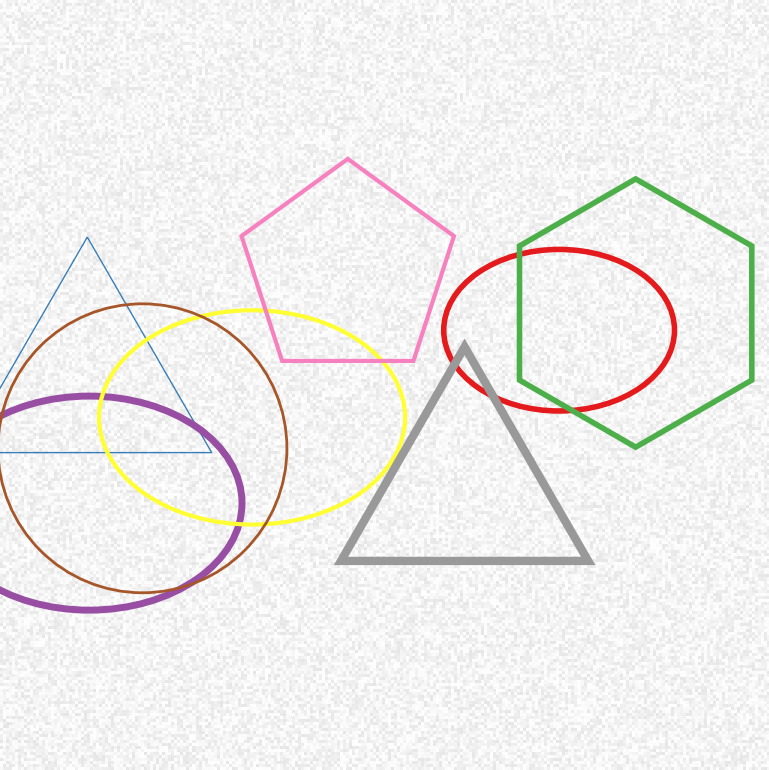[{"shape": "oval", "thickness": 2, "radius": 0.75, "center": [0.726, 0.571]}, {"shape": "triangle", "thickness": 0.5, "radius": 0.93, "center": [0.113, 0.506]}, {"shape": "hexagon", "thickness": 2, "radius": 0.87, "center": [0.826, 0.593]}, {"shape": "oval", "thickness": 2.5, "radius": 0.99, "center": [0.116, 0.347]}, {"shape": "oval", "thickness": 1.5, "radius": 0.99, "center": [0.327, 0.458]}, {"shape": "circle", "thickness": 1, "radius": 0.94, "center": [0.185, 0.418]}, {"shape": "pentagon", "thickness": 1.5, "radius": 0.73, "center": [0.452, 0.649]}, {"shape": "triangle", "thickness": 3, "radius": 0.93, "center": [0.603, 0.364]}]